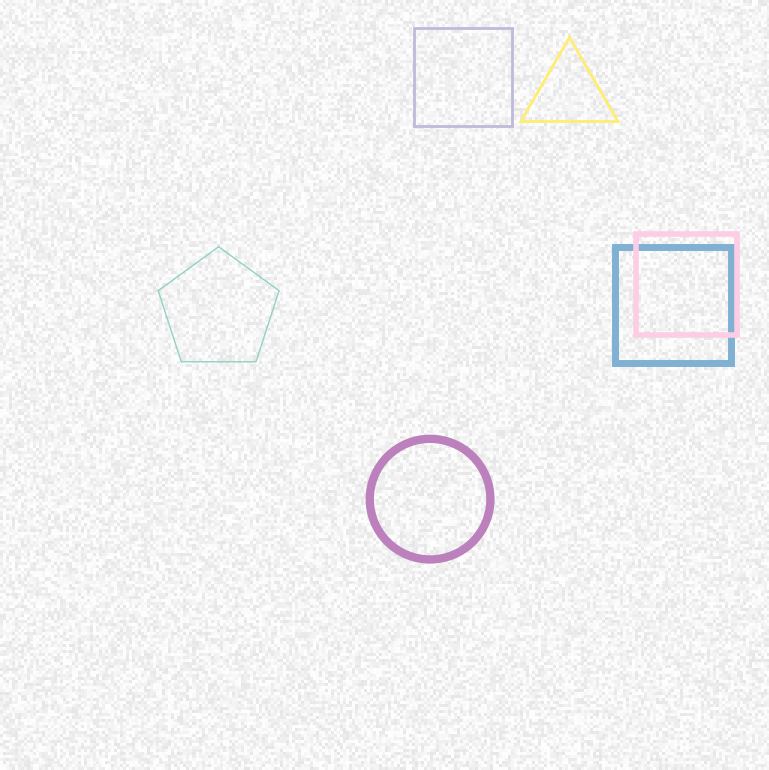[{"shape": "pentagon", "thickness": 0.5, "radius": 0.41, "center": [0.284, 0.597]}, {"shape": "square", "thickness": 1, "radius": 0.32, "center": [0.601, 0.9]}, {"shape": "square", "thickness": 2.5, "radius": 0.38, "center": [0.873, 0.604]}, {"shape": "square", "thickness": 2, "radius": 0.33, "center": [0.891, 0.63]}, {"shape": "circle", "thickness": 3, "radius": 0.39, "center": [0.559, 0.352]}, {"shape": "triangle", "thickness": 1, "radius": 0.36, "center": [0.739, 0.879]}]